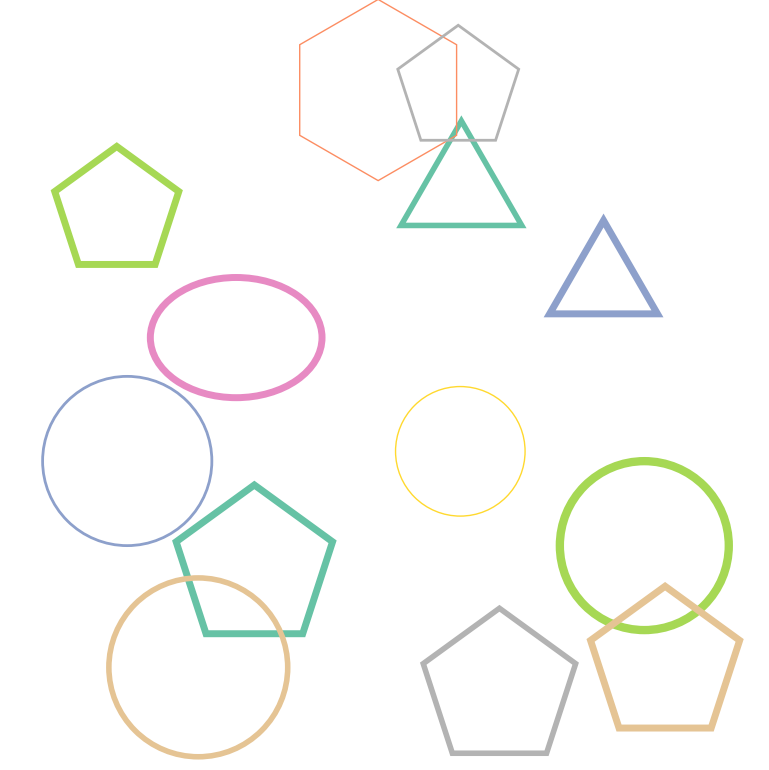[{"shape": "pentagon", "thickness": 2.5, "radius": 0.53, "center": [0.33, 0.263]}, {"shape": "triangle", "thickness": 2, "radius": 0.45, "center": [0.599, 0.752]}, {"shape": "hexagon", "thickness": 0.5, "radius": 0.59, "center": [0.491, 0.883]}, {"shape": "triangle", "thickness": 2.5, "radius": 0.4, "center": [0.784, 0.633]}, {"shape": "circle", "thickness": 1, "radius": 0.55, "center": [0.165, 0.401]}, {"shape": "oval", "thickness": 2.5, "radius": 0.56, "center": [0.307, 0.562]}, {"shape": "pentagon", "thickness": 2.5, "radius": 0.42, "center": [0.152, 0.725]}, {"shape": "circle", "thickness": 3, "radius": 0.55, "center": [0.837, 0.291]}, {"shape": "circle", "thickness": 0.5, "radius": 0.42, "center": [0.598, 0.414]}, {"shape": "pentagon", "thickness": 2.5, "radius": 0.51, "center": [0.864, 0.137]}, {"shape": "circle", "thickness": 2, "radius": 0.58, "center": [0.258, 0.133]}, {"shape": "pentagon", "thickness": 1, "radius": 0.41, "center": [0.595, 0.885]}, {"shape": "pentagon", "thickness": 2, "radius": 0.52, "center": [0.649, 0.106]}]